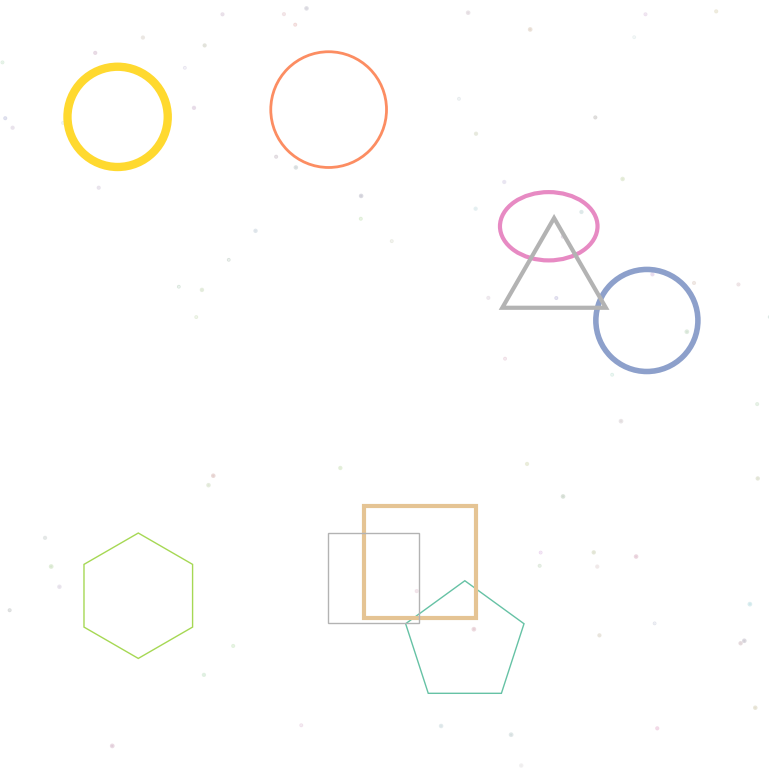[{"shape": "pentagon", "thickness": 0.5, "radius": 0.4, "center": [0.604, 0.165]}, {"shape": "circle", "thickness": 1, "radius": 0.38, "center": [0.427, 0.858]}, {"shape": "circle", "thickness": 2, "radius": 0.33, "center": [0.84, 0.584]}, {"shape": "oval", "thickness": 1.5, "radius": 0.32, "center": [0.713, 0.706]}, {"shape": "hexagon", "thickness": 0.5, "radius": 0.41, "center": [0.18, 0.226]}, {"shape": "circle", "thickness": 3, "radius": 0.33, "center": [0.153, 0.848]}, {"shape": "square", "thickness": 1.5, "radius": 0.36, "center": [0.545, 0.27]}, {"shape": "triangle", "thickness": 1.5, "radius": 0.39, "center": [0.72, 0.639]}, {"shape": "square", "thickness": 0.5, "radius": 0.29, "center": [0.485, 0.249]}]